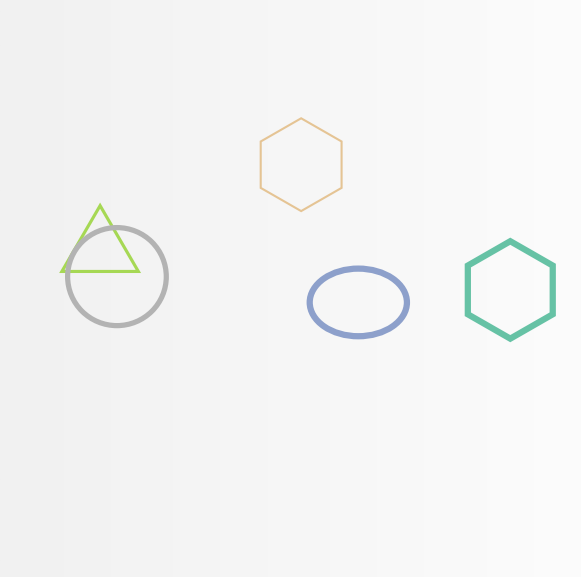[{"shape": "hexagon", "thickness": 3, "radius": 0.42, "center": [0.878, 0.497]}, {"shape": "oval", "thickness": 3, "radius": 0.42, "center": [0.616, 0.475]}, {"shape": "triangle", "thickness": 1.5, "radius": 0.38, "center": [0.172, 0.567]}, {"shape": "hexagon", "thickness": 1, "radius": 0.4, "center": [0.518, 0.714]}, {"shape": "circle", "thickness": 2.5, "radius": 0.42, "center": [0.201, 0.52]}]